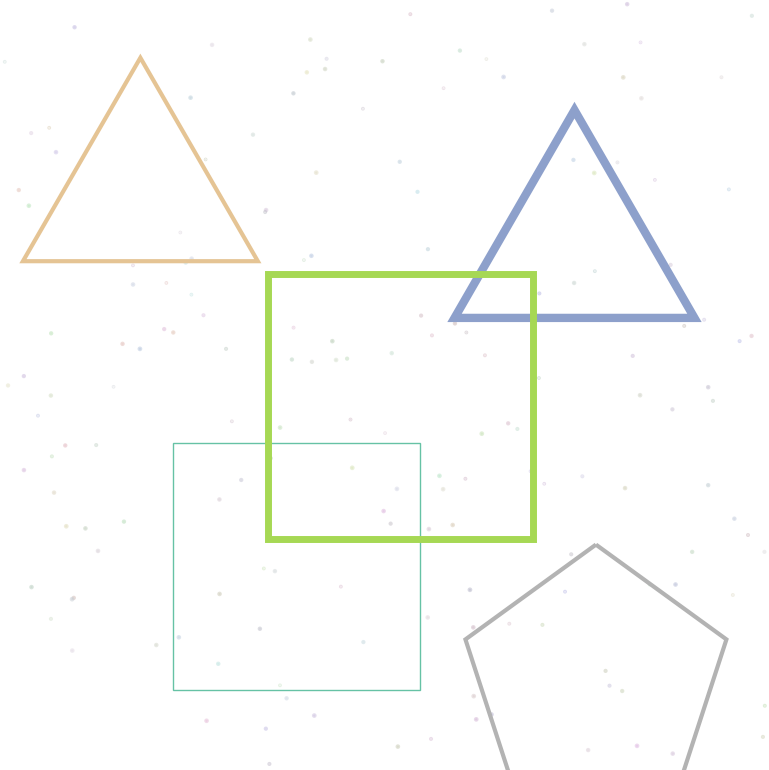[{"shape": "square", "thickness": 0.5, "radius": 0.8, "center": [0.385, 0.264]}, {"shape": "triangle", "thickness": 3, "radius": 0.9, "center": [0.746, 0.677]}, {"shape": "square", "thickness": 2.5, "radius": 0.86, "center": [0.52, 0.472]}, {"shape": "triangle", "thickness": 1.5, "radius": 0.88, "center": [0.182, 0.749]}, {"shape": "pentagon", "thickness": 1.5, "radius": 0.89, "center": [0.774, 0.115]}]